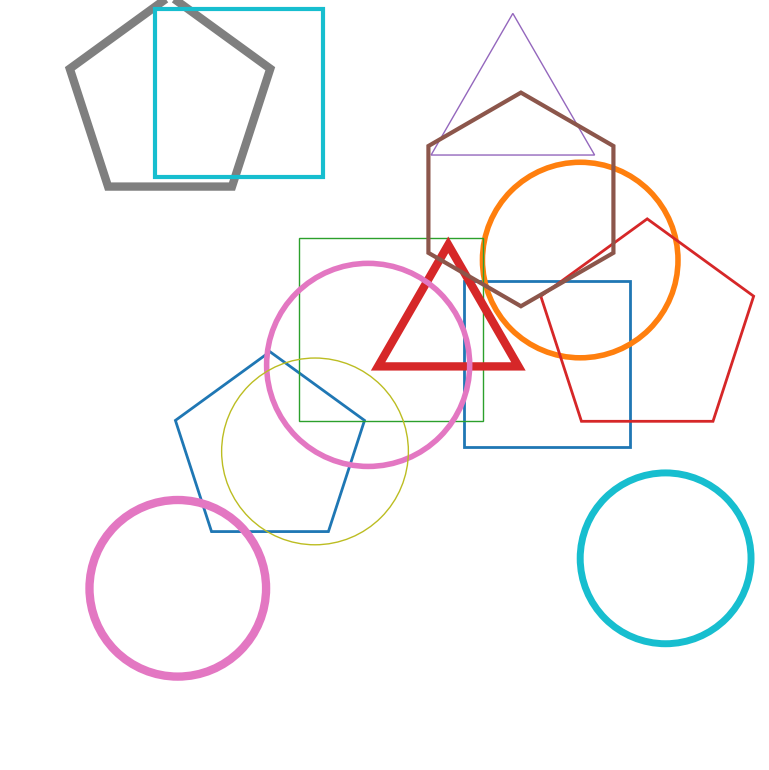[{"shape": "pentagon", "thickness": 1, "radius": 0.65, "center": [0.351, 0.414]}, {"shape": "square", "thickness": 1, "radius": 0.54, "center": [0.711, 0.527]}, {"shape": "circle", "thickness": 2, "radius": 0.63, "center": [0.754, 0.662]}, {"shape": "square", "thickness": 0.5, "radius": 0.6, "center": [0.508, 0.572]}, {"shape": "pentagon", "thickness": 1, "radius": 0.73, "center": [0.841, 0.57]}, {"shape": "triangle", "thickness": 3, "radius": 0.53, "center": [0.582, 0.577]}, {"shape": "triangle", "thickness": 0.5, "radius": 0.61, "center": [0.666, 0.86]}, {"shape": "hexagon", "thickness": 1.5, "radius": 0.69, "center": [0.677, 0.741]}, {"shape": "circle", "thickness": 3, "radius": 0.57, "center": [0.231, 0.236]}, {"shape": "circle", "thickness": 2, "radius": 0.66, "center": [0.478, 0.526]}, {"shape": "pentagon", "thickness": 3, "radius": 0.68, "center": [0.221, 0.868]}, {"shape": "circle", "thickness": 0.5, "radius": 0.61, "center": [0.409, 0.414]}, {"shape": "circle", "thickness": 2.5, "radius": 0.55, "center": [0.864, 0.275]}, {"shape": "square", "thickness": 1.5, "radius": 0.54, "center": [0.31, 0.879]}]